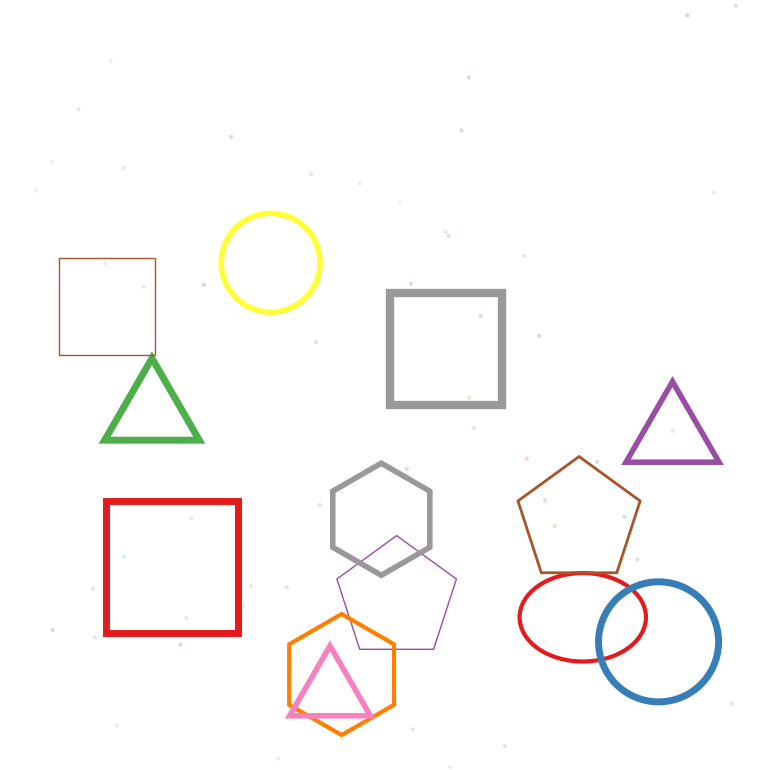[{"shape": "oval", "thickness": 1.5, "radius": 0.41, "center": [0.757, 0.198]}, {"shape": "square", "thickness": 2.5, "radius": 0.43, "center": [0.223, 0.264]}, {"shape": "circle", "thickness": 2.5, "radius": 0.39, "center": [0.855, 0.166]}, {"shape": "triangle", "thickness": 2.5, "radius": 0.35, "center": [0.197, 0.464]}, {"shape": "triangle", "thickness": 2, "radius": 0.35, "center": [0.873, 0.435]}, {"shape": "pentagon", "thickness": 0.5, "radius": 0.41, "center": [0.515, 0.223]}, {"shape": "hexagon", "thickness": 1.5, "radius": 0.39, "center": [0.444, 0.124]}, {"shape": "circle", "thickness": 2, "radius": 0.32, "center": [0.351, 0.659]}, {"shape": "square", "thickness": 0.5, "radius": 0.31, "center": [0.139, 0.602]}, {"shape": "pentagon", "thickness": 1, "radius": 0.42, "center": [0.752, 0.324]}, {"shape": "triangle", "thickness": 2, "radius": 0.3, "center": [0.429, 0.101]}, {"shape": "hexagon", "thickness": 2, "radius": 0.36, "center": [0.495, 0.326]}, {"shape": "square", "thickness": 3, "radius": 0.36, "center": [0.579, 0.546]}]